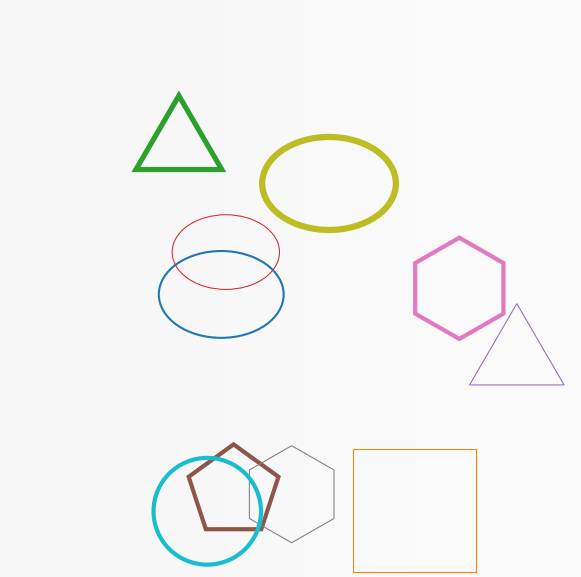[{"shape": "oval", "thickness": 1, "radius": 0.54, "center": [0.381, 0.489]}, {"shape": "square", "thickness": 0.5, "radius": 0.53, "center": [0.713, 0.115]}, {"shape": "triangle", "thickness": 2.5, "radius": 0.43, "center": [0.308, 0.748]}, {"shape": "oval", "thickness": 0.5, "radius": 0.46, "center": [0.389, 0.563]}, {"shape": "triangle", "thickness": 0.5, "radius": 0.47, "center": [0.889, 0.38]}, {"shape": "pentagon", "thickness": 2, "radius": 0.41, "center": [0.402, 0.148]}, {"shape": "hexagon", "thickness": 2, "radius": 0.44, "center": [0.79, 0.5]}, {"shape": "hexagon", "thickness": 0.5, "radius": 0.42, "center": [0.502, 0.143]}, {"shape": "oval", "thickness": 3, "radius": 0.58, "center": [0.566, 0.681]}, {"shape": "circle", "thickness": 2, "radius": 0.46, "center": [0.357, 0.114]}]